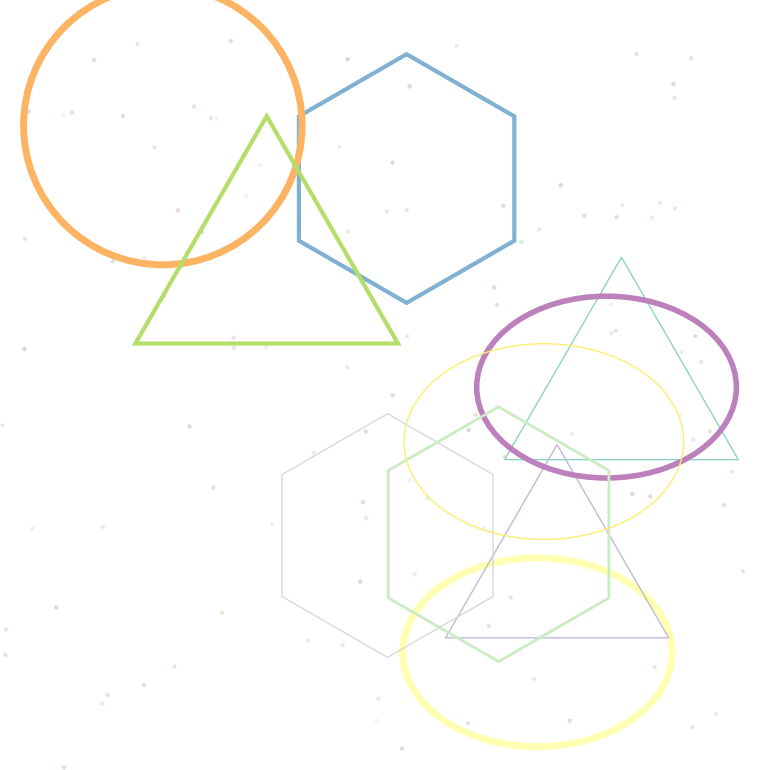[{"shape": "triangle", "thickness": 0.5, "radius": 0.88, "center": [0.807, 0.491]}, {"shape": "oval", "thickness": 2.5, "radius": 0.88, "center": [0.698, 0.153]}, {"shape": "triangle", "thickness": 0.5, "radius": 0.84, "center": [0.724, 0.255]}, {"shape": "hexagon", "thickness": 1.5, "radius": 0.81, "center": [0.528, 0.768]}, {"shape": "circle", "thickness": 2.5, "radius": 0.9, "center": [0.211, 0.837]}, {"shape": "triangle", "thickness": 1.5, "radius": 0.98, "center": [0.346, 0.652]}, {"shape": "hexagon", "thickness": 0.5, "radius": 0.79, "center": [0.503, 0.304]}, {"shape": "oval", "thickness": 2, "radius": 0.84, "center": [0.788, 0.497]}, {"shape": "hexagon", "thickness": 1, "radius": 0.83, "center": [0.648, 0.306]}, {"shape": "oval", "thickness": 0.5, "radius": 0.91, "center": [0.706, 0.427]}]